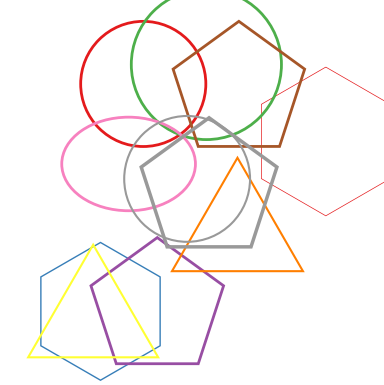[{"shape": "circle", "thickness": 2, "radius": 0.81, "center": [0.372, 0.782]}, {"shape": "hexagon", "thickness": 0.5, "radius": 0.97, "center": [0.846, 0.633]}, {"shape": "hexagon", "thickness": 1, "radius": 0.89, "center": [0.261, 0.191]}, {"shape": "circle", "thickness": 2, "radius": 0.98, "center": [0.536, 0.832]}, {"shape": "pentagon", "thickness": 2, "radius": 0.91, "center": [0.408, 0.202]}, {"shape": "triangle", "thickness": 1.5, "radius": 0.98, "center": [0.617, 0.394]}, {"shape": "triangle", "thickness": 1.5, "radius": 0.97, "center": [0.242, 0.169]}, {"shape": "pentagon", "thickness": 2, "radius": 0.9, "center": [0.62, 0.765]}, {"shape": "oval", "thickness": 2, "radius": 0.87, "center": [0.334, 0.574]}, {"shape": "circle", "thickness": 1.5, "radius": 0.82, "center": [0.486, 0.535]}, {"shape": "pentagon", "thickness": 2.5, "radius": 0.93, "center": [0.543, 0.509]}]